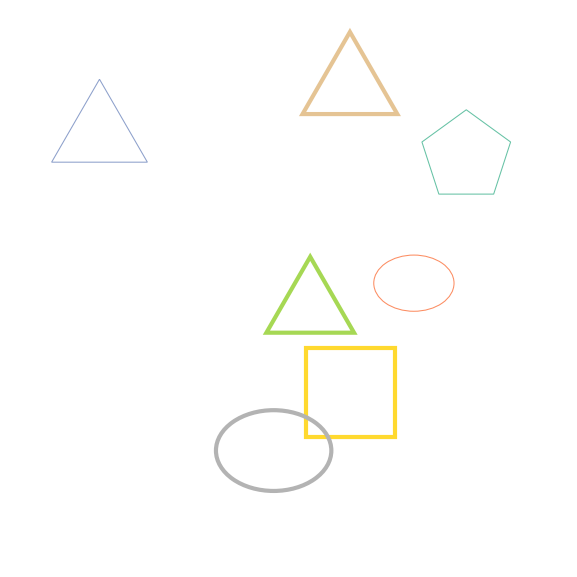[{"shape": "pentagon", "thickness": 0.5, "radius": 0.4, "center": [0.807, 0.728]}, {"shape": "oval", "thickness": 0.5, "radius": 0.35, "center": [0.717, 0.509]}, {"shape": "triangle", "thickness": 0.5, "radius": 0.48, "center": [0.172, 0.766]}, {"shape": "triangle", "thickness": 2, "radius": 0.44, "center": [0.537, 0.467]}, {"shape": "square", "thickness": 2, "radius": 0.38, "center": [0.607, 0.319]}, {"shape": "triangle", "thickness": 2, "radius": 0.47, "center": [0.606, 0.849]}, {"shape": "oval", "thickness": 2, "radius": 0.5, "center": [0.474, 0.219]}]